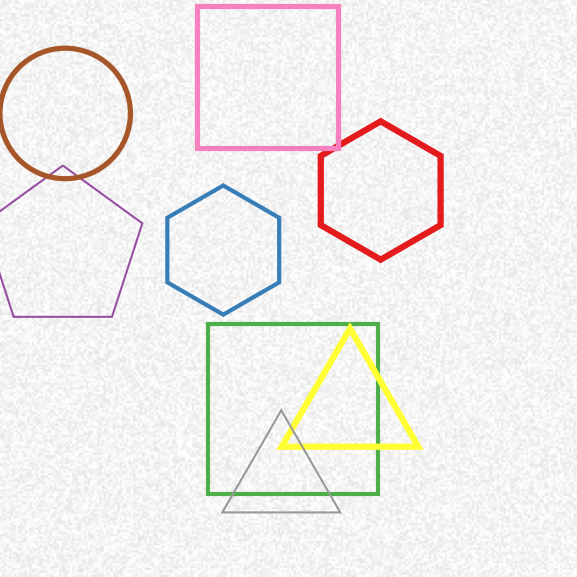[{"shape": "hexagon", "thickness": 3, "radius": 0.6, "center": [0.659, 0.669]}, {"shape": "hexagon", "thickness": 2, "radius": 0.56, "center": [0.387, 0.566]}, {"shape": "square", "thickness": 2, "radius": 0.74, "center": [0.508, 0.291]}, {"shape": "pentagon", "thickness": 1, "radius": 0.72, "center": [0.109, 0.568]}, {"shape": "triangle", "thickness": 3, "radius": 0.68, "center": [0.606, 0.294]}, {"shape": "circle", "thickness": 2.5, "radius": 0.56, "center": [0.113, 0.803]}, {"shape": "square", "thickness": 2.5, "radius": 0.61, "center": [0.463, 0.866]}, {"shape": "triangle", "thickness": 1, "radius": 0.59, "center": [0.487, 0.171]}]